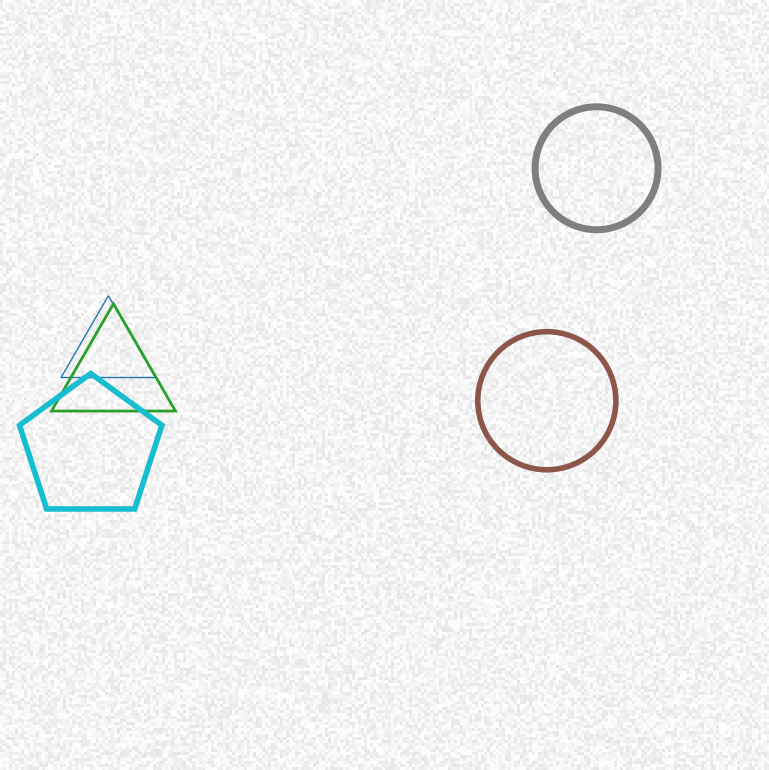[{"shape": "triangle", "thickness": 0.5, "radius": 0.35, "center": [0.141, 0.545]}, {"shape": "triangle", "thickness": 1, "radius": 0.46, "center": [0.147, 0.513]}, {"shape": "circle", "thickness": 2, "radius": 0.45, "center": [0.71, 0.48]}, {"shape": "circle", "thickness": 2.5, "radius": 0.4, "center": [0.775, 0.781]}, {"shape": "pentagon", "thickness": 2, "radius": 0.49, "center": [0.118, 0.418]}]